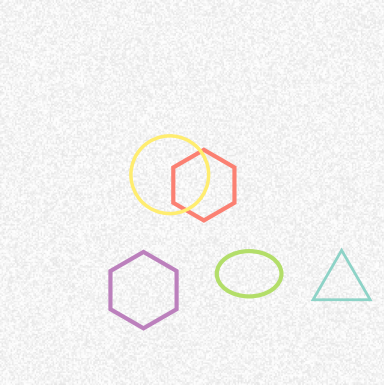[{"shape": "triangle", "thickness": 2, "radius": 0.43, "center": [0.887, 0.264]}, {"shape": "hexagon", "thickness": 3, "radius": 0.46, "center": [0.53, 0.519]}, {"shape": "oval", "thickness": 3, "radius": 0.42, "center": [0.647, 0.289]}, {"shape": "hexagon", "thickness": 3, "radius": 0.5, "center": [0.373, 0.246]}, {"shape": "circle", "thickness": 2.5, "radius": 0.5, "center": [0.441, 0.546]}]